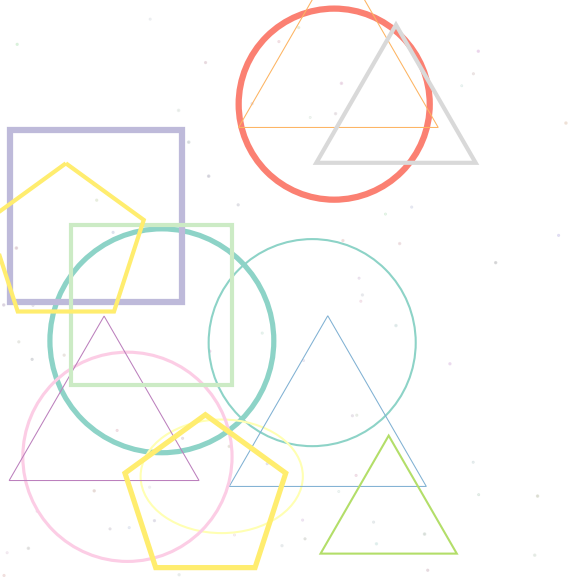[{"shape": "circle", "thickness": 2.5, "radius": 0.97, "center": [0.28, 0.409]}, {"shape": "circle", "thickness": 1, "radius": 0.9, "center": [0.541, 0.406]}, {"shape": "oval", "thickness": 1, "radius": 0.7, "center": [0.384, 0.174]}, {"shape": "square", "thickness": 3, "radius": 0.75, "center": [0.167, 0.625]}, {"shape": "circle", "thickness": 3, "radius": 0.83, "center": [0.579, 0.819]}, {"shape": "triangle", "thickness": 0.5, "radius": 0.99, "center": [0.568, 0.255]}, {"shape": "triangle", "thickness": 0.5, "radius": 1.0, "center": [0.586, 0.878]}, {"shape": "triangle", "thickness": 1, "radius": 0.68, "center": [0.673, 0.109]}, {"shape": "circle", "thickness": 1.5, "radius": 0.91, "center": [0.221, 0.208]}, {"shape": "triangle", "thickness": 2, "radius": 0.8, "center": [0.686, 0.797]}, {"shape": "triangle", "thickness": 0.5, "radius": 0.95, "center": [0.18, 0.262]}, {"shape": "square", "thickness": 2, "radius": 0.7, "center": [0.262, 0.471]}, {"shape": "pentagon", "thickness": 2, "radius": 0.71, "center": [0.114, 0.574]}, {"shape": "pentagon", "thickness": 2.5, "radius": 0.73, "center": [0.356, 0.135]}]